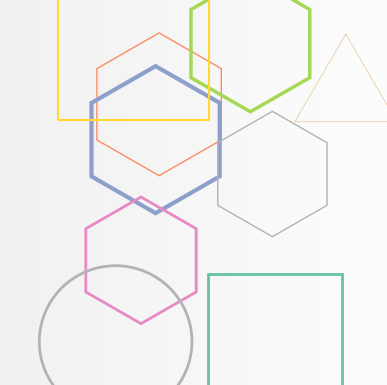[{"shape": "square", "thickness": 2, "radius": 0.86, "center": [0.71, 0.115]}, {"shape": "hexagon", "thickness": 1, "radius": 0.93, "center": [0.411, 0.729]}, {"shape": "hexagon", "thickness": 3, "radius": 0.95, "center": [0.402, 0.637]}, {"shape": "hexagon", "thickness": 2, "radius": 0.82, "center": [0.364, 0.324]}, {"shape": "hexagon", "thickness": 2.5, "radius": 0.88, "center": [0.646, 0.887]}, {"shape": "square", "thickness": 1.5, "radius": 0.97, "center": [0.344, 0.883]}, {"shape": "triangle", "thickness": 0.5, "radius": 0.76, "center": [0.892, 0.76]}, {"shape": "hexagon", "thickness": 1, "radius": 0.81, "center": [0.703, 0.548]}, {"shape": "circle", "thickness": 2, "radius": 0.99, "center": [0.298, 0.113]}]